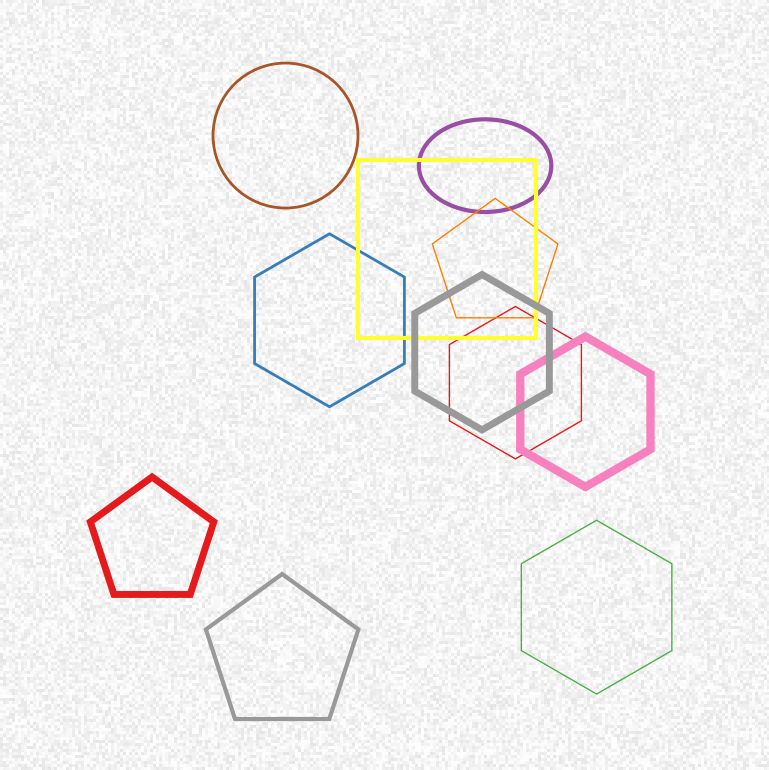[{"shape": "hexagon", "thickness": 0.5, "radius": 0.49, "center": [0.669, 0.503]}, {"shape": "pentagon", "thickness": 2.5, "radius": 0.42, "center": [0.198, 0.296]}, {"shape": "hexagon", "thickness": 1, "radius": 0.56, "center": [0.428, 0.584]}, {"shape": "hexagon", "thickness": 0.5, "radius": 0.56, "center": [0.775, 0.211]}, {"shape": "oval", "thickness": 1.5, "radius": 0.43, "center": [0.63, 0.785]}, {"shape": "pentagon", "thickness": 0.5, "radius": 0.43, "center": [0.643, 0.657]}, {"shape": "square", "thickness": 1.5, "radius": 0.58, "center": [0.581, 0.676]}, {"shape": "circle", "thickness": 1, "radius": 0.47, "center": [0.371, 0.824]}, {"shape": "hexagon", "thickness": 3, "radius": 0.49, "center": [0.76, 0.465]}, {"shape": "pentagon", "thickness": 1.5, "radius": 0.52, "center": [0.366, 0.15]}, {"shape": "hexagon", "thickness": 2.5, "radius": 0.5, "center": [0.626, 0.543]}]